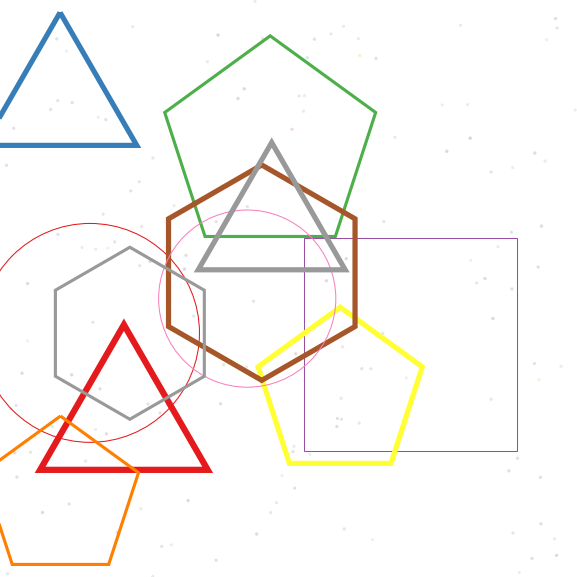[{"shape": "circle", "thickness": 0.5, "radius": 0.95, "center": [0.156, 0.423]}, {"shape": "triangle", "thickness": 3, "radius": 0.84, "center": [0.215, 0.269]}, {"shape": "triangle", "thickness": 2.5, "radius": 0.77, "center": [0.104, 0.824]}, {"shape": "pentagon", "thickness": 1.5, "radius": 0.96, "center": [0.468, 0.745]}, {"shape": "square", "thickness": 0.5, "radius": 0.92, "center": [0.711, 0.402]}, {"shape": "pentagon", "thickness": 1.5, "radius": 0.71, "center": [0.105, 0.137]}, {"shape": "pentagon", "thickness": 2.5, "radius": 0.75, "center": [0.589, 0.318]}, {"shape": "hexagon", "thickness": 2.5, "radius": 0.93, "center": [0.453, 0.527]}, {"shape": "circle", "thickness": 0.5, "radius": 0.77, "center": [0.428, 0.482]}, {"shape": "triangle", "thickness": 2.5, "radius": 0.73, "center": [0.47, 0.605]}, {"shape": "hexagon", "thickness": 1.5, "radius": 0.74, "center": [0.225, 0.422]}]